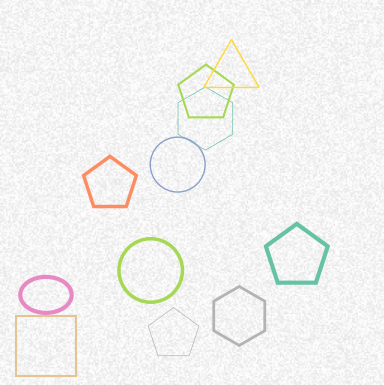[{"shape": "pentagon", "thickness": 3, "radius": 0.42, "center": [0.771, 0.334]}, {"shape": "hexagon", "thickness": 0.5, "radius": 0.41, "center": [0.533, 0.692]}, {"shape": "pentagon", "thickness": 2.5, "radius": 0.36, "center": [0.286, 0.522]}, {"shape": "circle", "thickness": 1, "radius": 0.36, "center": [0.462, 0.572]}, {"shape": "oval", "thickness": 3, "radius": 0.33, "center": [0.119, 0.234]}, {"shape": "circle", "thickness": 2.5, "radius": 0.41, "center": [0.392, 0.297]}, {"shape": "pentagon", "thickness": 1.5, "radius": 0.38, "center": [0.535, 0.757]}, {"shape": "triangle", "thickness": 1, "radius": 0.41, "center": [0.601, 0.814]}, {"shape": "square", "thickness": 1.5, "radius": 0.39, "center": [0.119, 0.101]}, {"shape": "hexagon", "thickness": 2, "radius": 0.38, "center": [0.621, 0.179]}, {"shape": "pentagon", "thickness": 0.5, "radius": 0.35, "center": [0.451, 0.132]}]